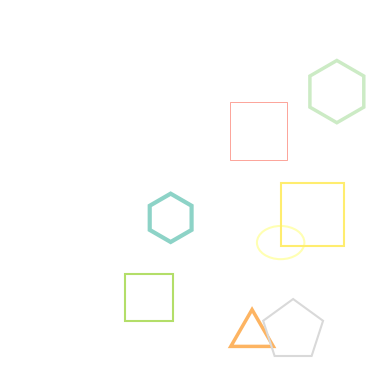[{"shape": "hexagon", "thickness": 3, "radius": 0.31, "center": [0.443, 0.434]}, {"shape": "oval", "thickness": 1.5, "radius": 0.31, "center": [0.729, 0.37]}, {"shape": "square", "thickness": 0.5, "radius": 0.37, "center": [0.671, 0.66]}, {"shape": "triangle", "thickness": 2.5, "radius": 0.32, "center": [0.655, 0.132]}, {"shape": "square", "thickness": 1.5, "radius": 0.31, "center": [0.387, 0.228]}, {"shape": "pentagon", "thickness": 1.5, "radius": 0.41, "center": [0.761, 0.141]}, {"shape": "hexagon", "thickness": 2.5, "radius": 0.4, "center": [0.875, 0.762]}, {"shape": "square", "thickness": 1.5, "radius": 0.41, "center": [0.811, 0.443]}]